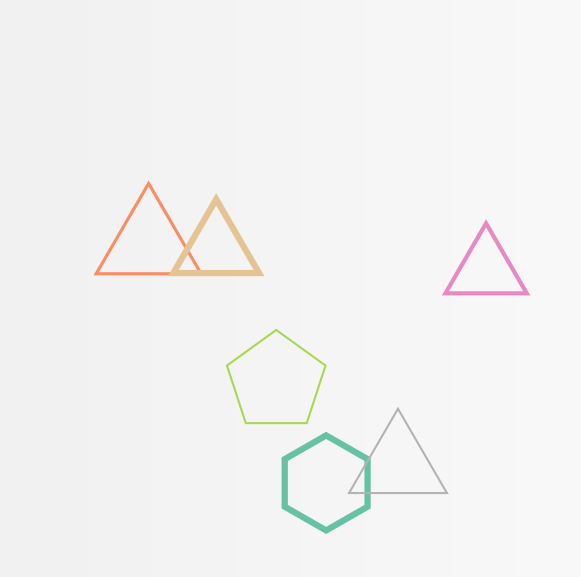[{"shape": "hexagon", "thickness": 3, "radius": 0.41, "center": [0.561, 0.163]}, {"shape": "triangle", "thickness": 1.5, "radius": 0.52, "center": [0.256, 0.577]}, {"shape": "triangle", "thickness": 2, "radius": 0.4, "center": [0.836, 0.532]}, {"shape": "pentagon", "thickness": 1, "radius": 0.45, "center": [0.475, 0.339]}, {"shape": "triangle", "thickness": 3, "radius": 0.43, "center": [0.372, 0.569]}, {"shape": "triangle", "thickness": 1, "radius": 0.49, "center": [0.685, 0.194]}]